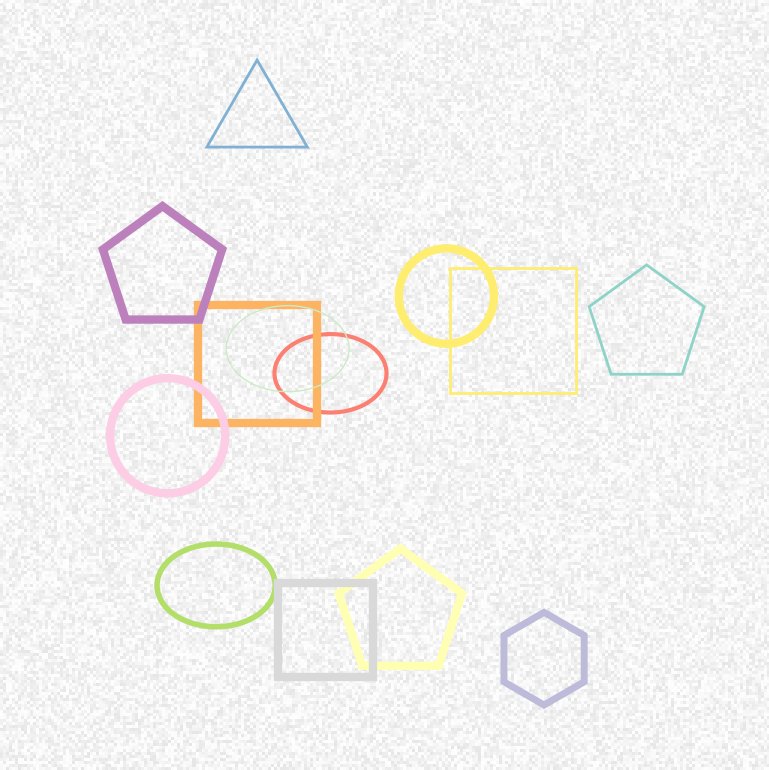[{"shape": "pentagon", "thickness": 1, "radius": 0.39, "center": [0.84, 0.577]}, {"shape": "pentagon", "thickness": 3, "radius": 0.42, "center": [0.52, 0.203]}, {"shape": "hexagon", "thickness": 2.5, "radius": 0.3, "center": [0.707, 0.145]}, {"shape": "oval", "thickness": 1.5, "radius": 0.36, "center": [0.429, 0.515]}, {"shape": "triangle", "thickness": 1, "radius": 0.38, "center": [0.334, 0.847]}, {"shape": "square", "thickness": 3, "radius": 0.38, "center": [0.334, 0.527]}, {"shape": "oval", "thickness": 2, "radius": 0.38, "center": [0.281, 0.24]}, {"shape": "circle", "thickness": 3, "radius": 0.37, "center": [0.218, 0.434]}, {"shape": "square", "thickness": 3, "radius": 0.31, "center": [0.423, 0.182]}, {"shape": "pentagon", "thickness": 3, "radius": 0.41, "center": [0.211, 0.651]}, {"shape": "oval", "thickness": 0.5, "radius": 0.4, "center": [0.374, 0.547]}, {"shape": "square", "thickness": 1, "radius": 0.41, "center": [0.666, 0.571]}, {"shape": "circle", "thickness": 3, "radius": 0.31, "center": [0.58, 0.615]}]